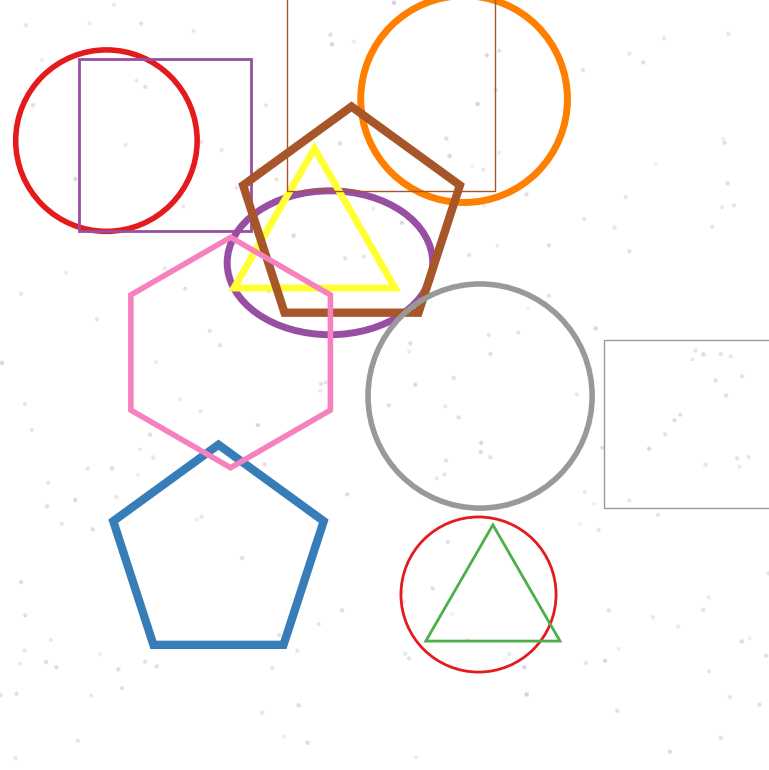[{"shape": "circle", "thickness": 2, "radius": 0.59, "center": [0.138, 0.817]}, {"shape": "circle", "thickness": 1, "radius": 0.5, "center": [0.621, 0.228]}, {"shape": "pentagon", "thickness": 3, "radius": 0.72, "center": [0.284, 0.279]}, {"shape": "triangle", "thickness": 1, "radius": 0.5, "center": [0.64, 0.218]}, {"shape": "oval", "thickness": 2.5, "radius": 0.67, "center": [0.428, 0.659]}, {"shape": "square", "thickness": 1, "radius": 0.56, "center": [0.214, 0.812]}, {"shape": "circle", "thickness": 2.5, "radius": 0.67, "center": [0.603, 0.871]}, {"shape": "triangle", "thickness": 2.5, "radius": 0.6, "center": [0.408, 0.686]}, {"shape": "square", "thickness": 0.5, "radius": 0.67, "center": [0.508, 0.886]}, {"shape": "pentagon", "thickness": 3, "radius": 0.74, "center": [0.457, 0.714]}, {"shape": "hexagon", "thickness": 2, "radius": 0.75, "center": [0.3, 0.542]}, {"shape": "circle", "thickness": 2, "radius": 0.73, "center": [0.623, 0.486]}, {"shape": "square", "thickness": 0.5, "radius": 0.55, "center": [0.894, 0.45]}]